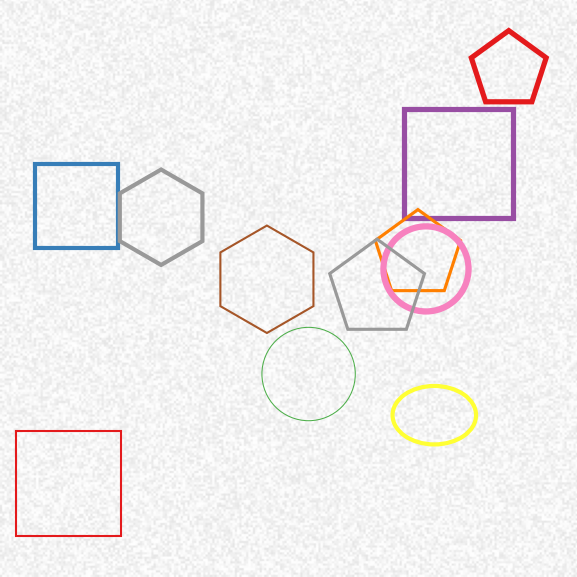[{"shape": "pentagon", "thickness": 2.5, "radius": 0.34, "center": [0.881, 0.878]}, {"shape": "square", "thickness": 1, "radius": 0.45, "center": [0.119, 0.161]}, {"shape": "square", "thickness": 2, "radius": 0.36, "center": [0.132, 0.642]}, {"shape": "circle", "thickness": 0.5, "radius": 0.4, "center": [0.534, 0.351]}, {"shape": "square", "thickness": 2.5, "radius": 0.47, "center": [0.794, 0.716]}, {"shape": "pentagon", "thickness": 1.5, "radius": 0.39, "center": [0.724, 0.559]}, {"shape": "oval", "thickness": 2, "radius": 0.36, "center": [0.752, 0.28]}, {"shape": "hexagon", "thickness": 1, "radius": 0.47, "center": [0.462, 0.516]}, {"shape": "circle", "thickness": 3, "radius": 0.37, "center": [0.738, 0.533]}, {"shape": "hexagon", "thickness": 2, "radius": 0.41, "center": [0.279, 0.623]}, {"shape": "pentagon", "thickness": 1.5, "radius": 0.43, "center": [0.653, 0.499]}]